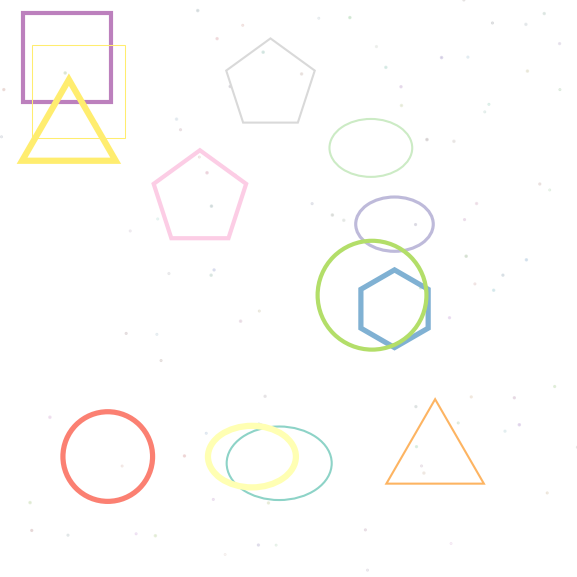[{"shape": "oval", "thickness": 1, "radius": 0.45, "center": [0.483, 0.197]}, {"shape": "oval", "thickness": 3, "radius": 0.38, "center": [0.436, 0.208]}, {"shape": "oval", "thickness": 1.5, "radius": 0.34, "center": [0.683, 0.611]}, {"shape": "circle", "thickness": 2.5, "radius": 0.39, "center": [0.187, 0.209]}, {"shape": "hexagon", "thickness": 2.5, "radius": 0.34, "center": [0.683, 0.465]}, {"shape": "triangle", "thickness": 1, "radius": 0.49, "center": [0.753, 0.21]}, {"shape": "circle", "thickness": 2, "radius": 0.47, "center": [0.644, 0.488]}, {"shape": "pentagon", "thickness": 2, "radius": 0.42, "center": [0.346, 0.655]}, {"shape": "pentagon", "thickness": 1, "radius": 0.4, "center": [0.468, 0.852]}, {"shape": "square", "thickness": 2, "radius": 0.38, "center": [0.116, 0.9]}, {"shape": "oval", "thickness": 1, "radius": 0.36, "center": [0.642, 0.743]}, {"shape": "square", "thickness": 0.5, "radius": 0.4, "center": [0.136, 0.841]}, {"shape": "triangle", "thickness": 3, "radius": 0.47, "center": [0.119, 0.768]}]